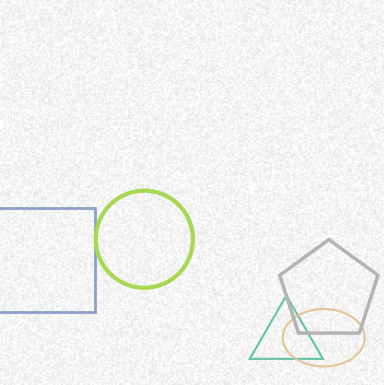[{"shape": "triangle", "thickness": 1.5, "radius": 0.55, "center": [0.744, 0.123]}, {"shape": "square", "thickness": 2, "radius": 0.67, "center": [0.112, 0.324]}, {"shape": "circle", "thickness": 3, "radius": 0.63, "center": [0.375, 0.379]}, {"shape": "oval", "thickness": 1.5, "radius": 0.53, "center": [0.841, 0.123]}, {"shape": "pentagon", "thickness": 2.5, "radius": 0.67, "center": [0.854, 0.243]}]